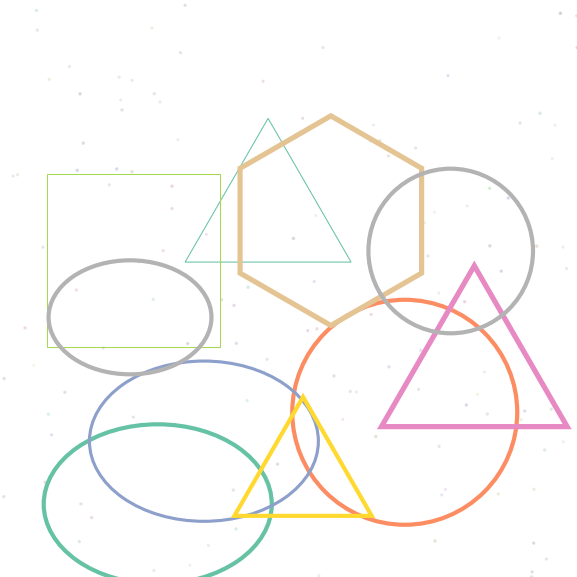[{"shape": "triangle", "thickness": 0.5, "radius": 0.83, "center": [0.464, 0.628]}, {"shape": "oval", "thickness": 2, "radius": 0.99, "center": [0.273, 0.126]}, {"shape": "circle", "thickness": 2, "radius": 0.97, "center": [0.701, 0.285]}, {"shape": "oval", "thickness": 1.5, "radius": 0.99, "center": [0.353, 0.235]}, {"shape": "triangle", "thickness": 2.5, "radius": 0.93, "center": [0.821, 0.353]}, {"shape": "square", "thickness": 0.5, "radius": 0.75, "center": [0.231, 0.548]}, {"shape": "triangle", "thickness": 2, "radius": 0.69, "center": [0.525, 0.175]}, {"shape": "hexagon", "thickness": 2.5, "radius": 0.91, "center": [0.573, 0.617]}, {"shape": "oval", "thickness": 2, "radius": 0.71, "center": [0.225, 0.45]}, {"shape": "circle", "thickness": 2, "radius": 0.71, "center": [0.78, 0.565]}]